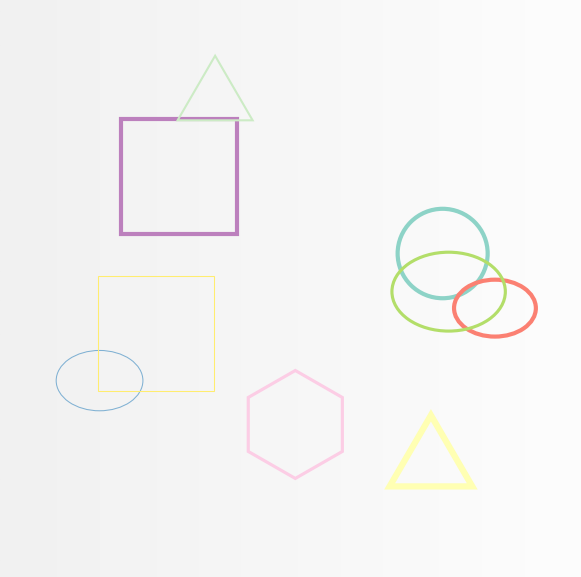[{"shape": "circle", "thickness": 2, "radius": 0.39, "center": [0.762, 0.56]}, {"shape": "triangle", "thickness": 3, "radius": 0.41, "center": [0.741, 0.198]}, {"shape": "oval", "thickness": 2, "radius": 0.35, "center": [0.852, 0.466]}, {"shape": "oval", "thickness": 0.5, "radius": 0.37, "center": [0.171, 0.34]}, {"shape": "oval", "thickness": 1.5, "radius": 0.49, "center": [0.772, 0.494]}, {"shape": "hexagon", "thickness": 1.5, "radius": 0.47, "center": [0.508, 0.264]}, {"shape": "square", "thickness": 2, "radius": 0.5, "center": [0.308, 0.694]}, {"shape": "triangle", "thickness": 1, "radius": 0.37, "center": [0.37, 0.828]}, {"shape": "square", "thickness": 0.5, "radius": 0.5, "center": [0.268, 0.422]}]